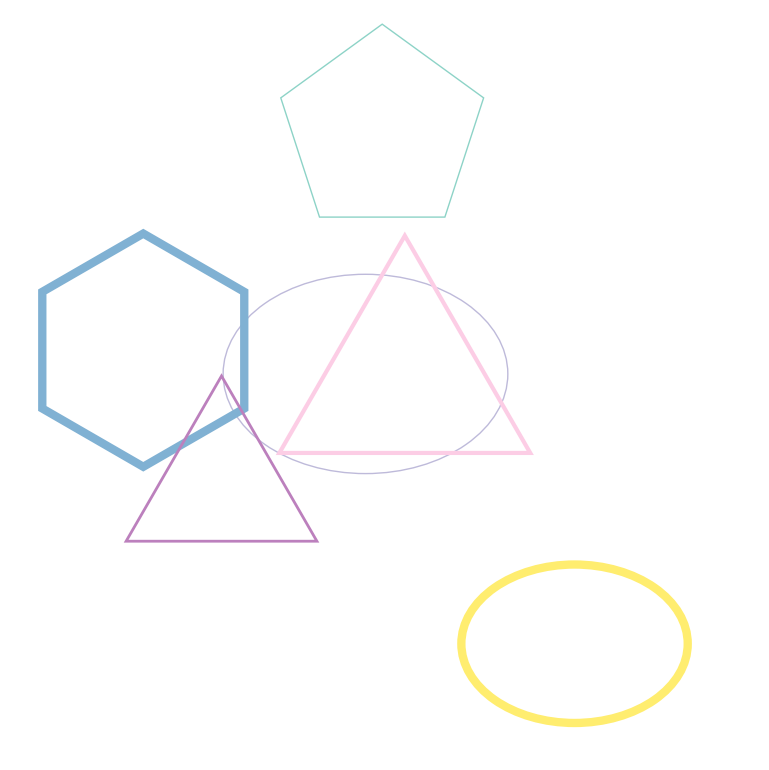[{"shape": "pentagon", "thickness": 0.5, "radius": 0.69, "center": [0.496, 0.83]}, {"shape": "oval", "thickness": 0.5, "radius": 0.92, "center": [0.475, 0.514]}, {"shape": "hexagon", "thickness": 3, "radius": 0.76, "center": [0.186, 0.545]}, {"shape": "triangle", "thickness": 1.5, "radius": 0.94, "center": [0.526, 0.506]}, {"shape": "triangle", "thickness": 1, "radius": 0.72, "center": [0.288, 0.369]}, {"shape": "oval", "thickness": 3, "radius": 0.73, "center": [0.746, 0.164]}]